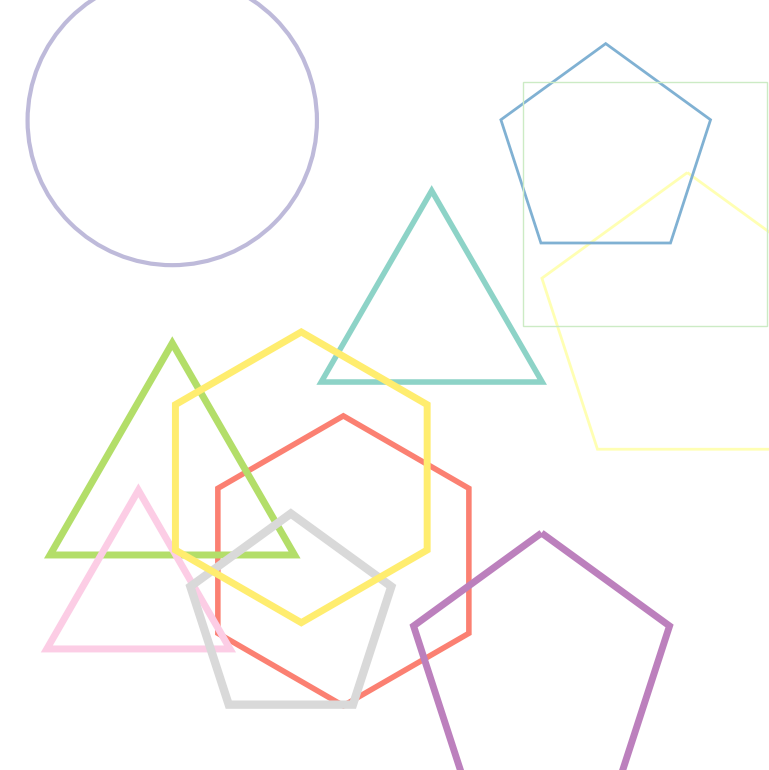[{"shape": "triangle", "thickness": 2, "radius": 0.83, "center": [0.561, 0.587]}, {"shape": "pentagon", "thickness": 1, "radius": 0.99, "center": [0.893, 0.577]}, {"shape": "circle", "thickness": 1.5, "radius": 0.94, "center": [0.224, 0.844]}, {"shape": "hexagon", "thickness": 2, "radius": 0.94, "center": [0.446, 0.272]}, {"shape": "pentagon", "thickness": 1, "radius": 0.72, "center": [0.787, 0.8]}, {"shape": "triangle", "thickness": 2.5, "radius": 0.92, "center": [0.224, 0.371]}, {"shape": "triangle", "thickness": 2.5, "radius": 0.69, "center": [0.18, 0.226]}, {"shape": "pentagon", "thickness": 3, "radius": 0.69, "center": [0.378, 0.196]}, {"shape": "pentagon", "thickness": 2.5, "radius": 0.87, "center": [0.703, 0.133]}, {"shape": "square", "thickness": 0.5, "radius": 0.79, "center": [0.837, 0.735]}, {"shape": "hexagon", "thickness": 2.5, "radius": 0.94, "center": [0.391, 0.38]}]